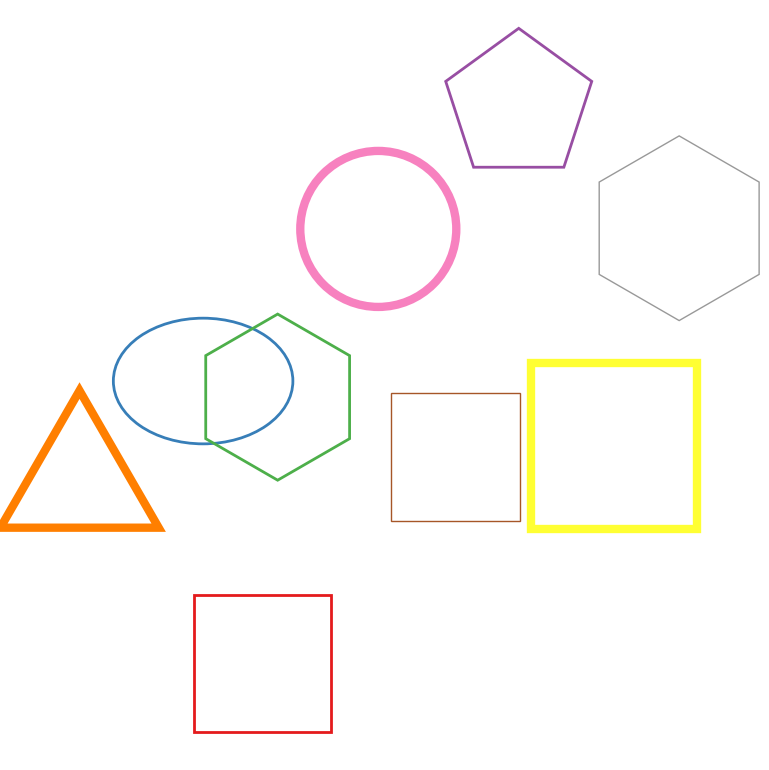[{"shape": "square", "thickness": 1, "radius": 0.45, "center": [0.341, 0.139]}, {"shape": "oval", "thickness": 1, "radius": 0.58, "center": [0.264, 0.505]}, {"shape": "hexagon", "thickness": 1, "radius": 0.54, "center": [0.361, 0.484]}, {"shape": "pentagon", "thickness": 1, "radius": 0.5, "center": [0.674, 0.863]}, {"shape": "triangle", "thickness": 3, "radius": 0.59, "center": [0.103, 0.374]}, {"shape": "square", "thickness": 3, "radius": 0.54, "center": [0.797, 0.421]}, {"shape": "square", "thickness": 0.5, "radius": 0.42, "center": [0.591, 0.406]}, {"shape": "circle", "thickness": 3, "radius": 0.51, "center": [0.491, 0.703]}, {"shape": "hexagon", "thickness": 0.5, "radius": 0.6, "center": [0.882, 0.704]}]